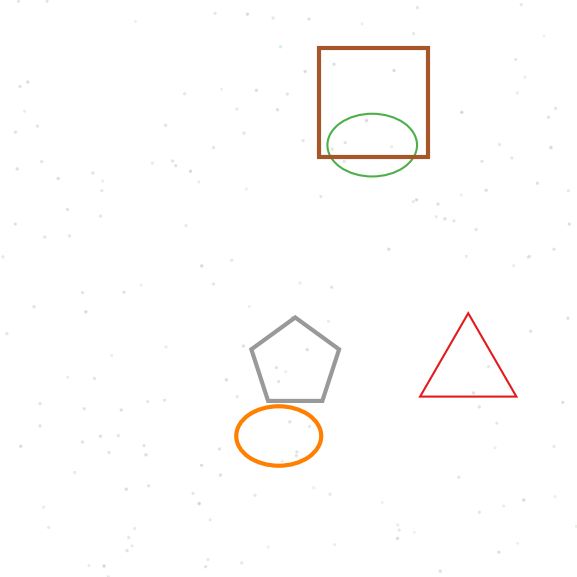[{"shape": "triangle", "thickness": 1, "radius": 0.48, "center": [0.811, 0.361]}, {"shape": "oval", "thickness": 1, "radius": 0.39, "center": [0.645, 0.748]}, {"shape": "oval", "thickness": 2, "radius": 0.37, "center": [0.483, 0.244]}, {"shape": "square", "thickness": 2, "radius": 0.47, "center": [0.646, 0.821]}, {"shape": "pentagon", "thickness": 2, "radius": 0.4, "center": [0.511, 0.37]}]